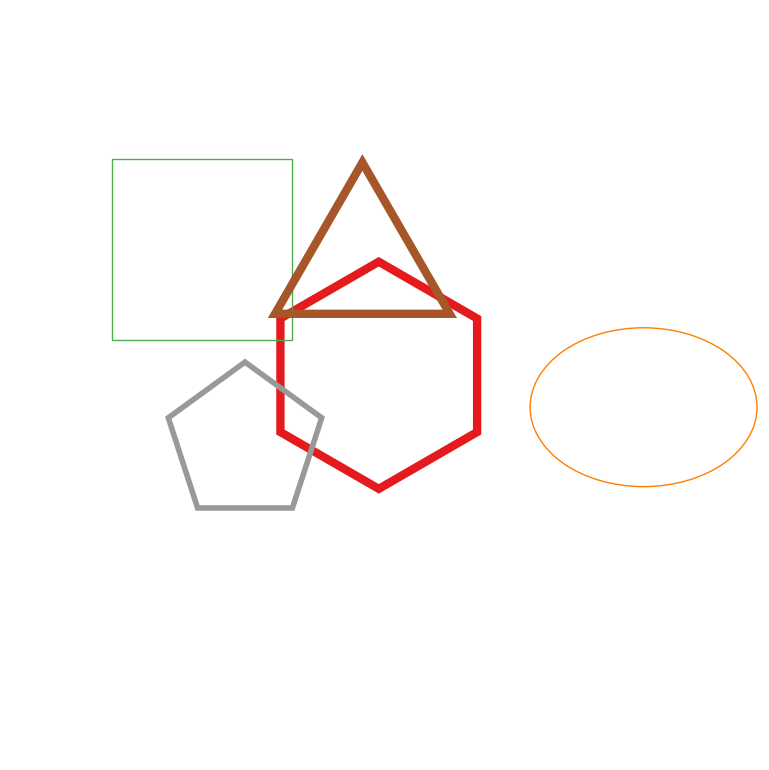[{"shape": "hexagon", "thickness": 3, "radius": 0.74, "center": [0.492, 0.513]}, {"shape": "square", "thickness": 0.5, "radius": 0.59, "center": [0.263, 0.676]}, {"shape": "oval", "thickness": 0.5, "radius": 0.74, "center": [0.836, 0.471]}, {"shape": "triangle", "thickness": 3, "radius": 0.65, "center": [0.471, 0.658]}, {"shape": "pentagon", "thickness": 2, "radius": 0.52, "center": [0.318, 0.425]}]